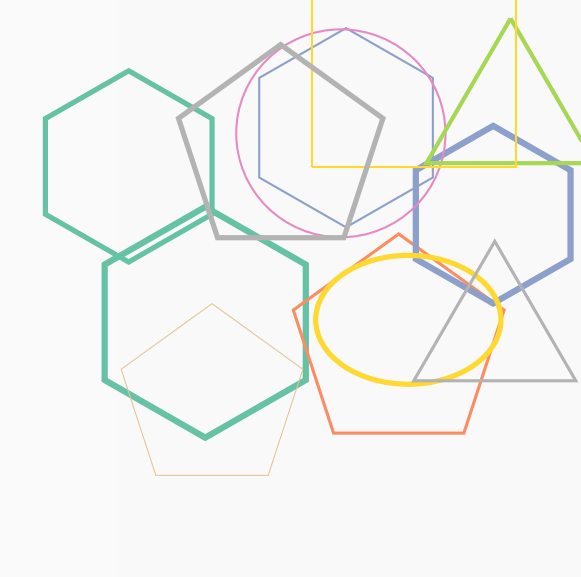[{"shape": "hexagon", "thickness": 3, "radius": 1.0, "center": [0.353, 0.441]}, {"shape": "hexagon", "thickness": 2.5, "radius": 0.83, "center": [0.221, 0.711]}, {"shape": "pentagon", "thickness": 1.5, "radius": 0.95, "center": [0.686, 0.403]}, {"shape": "hexagon", "thickness": 1, "radius": 0.86, "center": [0.595, 0.778]}, {"shape": "hexagon", "thickness": 3, "radius": 0.77, "center": [0.849, 0.627]}, {"shape": "circle", "thickness": 1, "radius": 0.9, "center": [0.586, 0.768]}, {"shape": "triangle", "thickness": 2, "radius": 0.84, "center": [0.878, 0.8]}, {"shape": "square", "thickness": 1, "radius": 0.88, "center": [0.713, 0.884]}, {"shape": "oval", "thickness": 2.5, "radius": 0.8, "center": [0.702, 0.445]}, {"shape": "pentagon", "thickness": 0.5, "radius": 0.82, "center": [0.365, 0.309]}, {"shape": "triangle", "thickness": 1.5, "radius": 0.8, "center": [0.851, 0.42]}, {"shape": "pentagon", "thickness": 2.5, "radius": 0.92, "center": [0.483, 0.737]}]